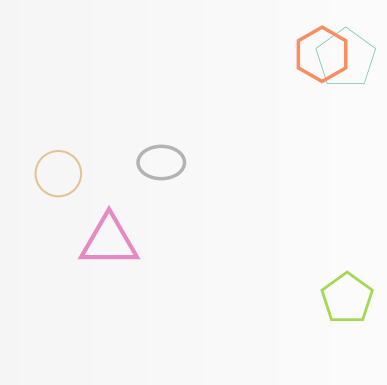[{"shape": "pentagon", "thickness": 0.5, "radius": 0.41, "center": [0.892, 0.849]}, {"shape": "hexagon", "thickness": 2.5, "radius": 0.35, "center": [0.831, 0.859]}, {"shape": "triangle", "thickness": 3, "radius": 0.42, "center": [0.281, 0.374]}, {"shape": "pentagon", "thickness": 2, "radius": 0.34, "center": [0.896, 0.225]}, {"shape": "circle", "thickness": 1.5, "radius": 0.29, "center": [0.151, 0.549]}, {"shape": "oval", "thickness": 2.5, "radius": 0.3, "center": [0.416, 0.578]}]